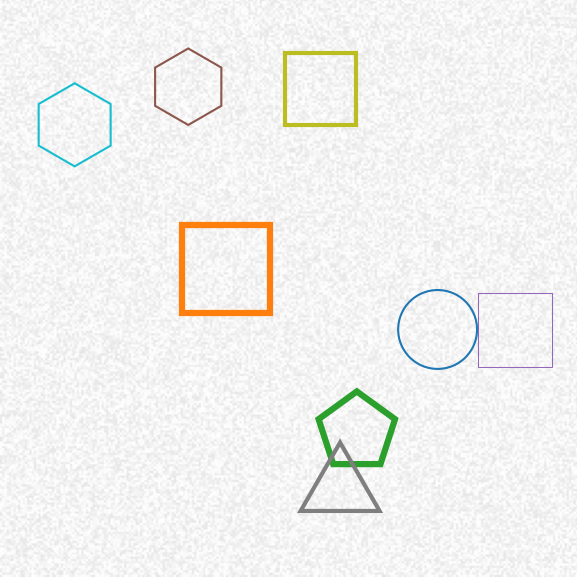[{"shape": "circle", "thickness": 1, "radius": 0.34, "center": [0.758, 0.429]}, {"shape": "square", "thickness": 3, "radius": 0.38, "center": [0.392, 0.534]}, {"shape": "pentagon", "thickness": 3, "radius": 0.35, "center": [0.618, 0.252]}, {"shape": "square", "thickness": 0.5, "radius": 0.32, "center": [0.892, 0.427]}, {"shape": "hexagon", "thickness": 1, "radius": 0.33, "center": [0.326, 0.849]}, {"shape": "triangle", "thickness": 2, "radius": 0.39, "center": [0.589, 0.154]}, {"shape": "square", "thickness": 2, "radius": 0.31, "center": [0.555, 0.845]}, {"shape": "hexagon", "thickness": 1, "radius": 0.36, "center": [0.129, 0.783]}]